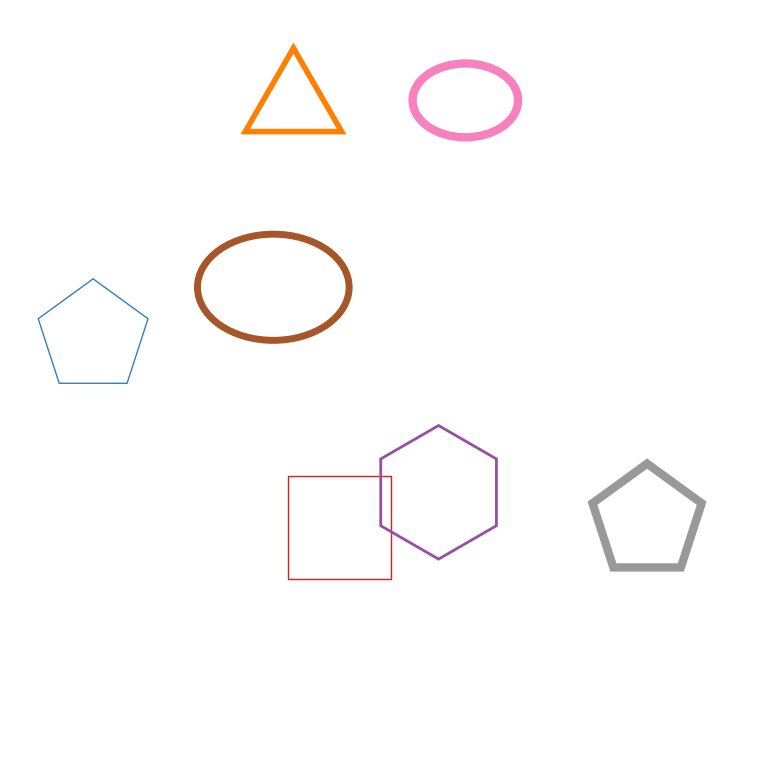[{"shape": "square", "thickness": 0.5, "radius": 0.33, "center": [0.441, 0.315]}, {"shape": "pentagon", "thickness": 0.5, "radius": 0.37, "center": [0.121, 0.563]}, {"shape": "hexagon", "thickness": 1, "radius": 0.43, "center": [0.57, 0.361]}, {"shape": "triangle", "thickness": 2, "radius": 0.36, "center": [0.381, 0.865]}, {"shape": "oval", "thickness": 2.5, "radius": 0.49, "center": [0.355, 0.627]}, {"shape": "oval", "thickness": 3, "radius": 0.34, "center": [0.604, 0.87]}, {"shape": "pentagon", "thickness": 3, "radius": 0.37, "center": [0.84, 0.323]}]